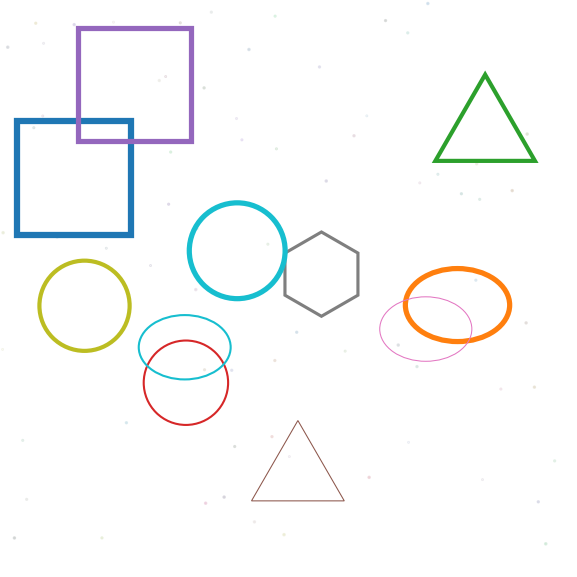[{"shape": "square", "thickness": 3, "radius": 0.49, "center": [0.128, 0.691]}, {"shape": "oval", "thickness": 2.5, "radius": 0.45, "center": [0.792, 0.471]}, {"shape": "triangle", "thickness": 2, "radius": 0.5, "center": [0.84, 0.77]}, {"shape": "circle", "thickness": 1, "radius": 0.37, "center": [0.322, 0.336]}, {"shape": "square", "thickness": 2.5, "radius": 0.49, "center": [0.233, 0.853]}, {"shape": "triangle", "thickness": 0.5, "radius": 0.46, "center": [0.516, 0.178]}, {"shape": "oval", "thickness": 0.5, "radius": 0.4, "center": [0.737, 0.429]}, {"shape": "hexagon", "thickness": 1.5, "radius": 0.36, "center": [0.557, 0.524]}, {"shape": "circle", "thickness": 2, "radius": 0.39, "center": [0.146, 0.47]}, {"shape": "oval", "thickness": 1, "radius": 0.4, "center": [0.32, 0.398]}, {"shape": "circle", "thickness": 2.5, "radius": 0.41, "center": [0.411, 0.565]}]